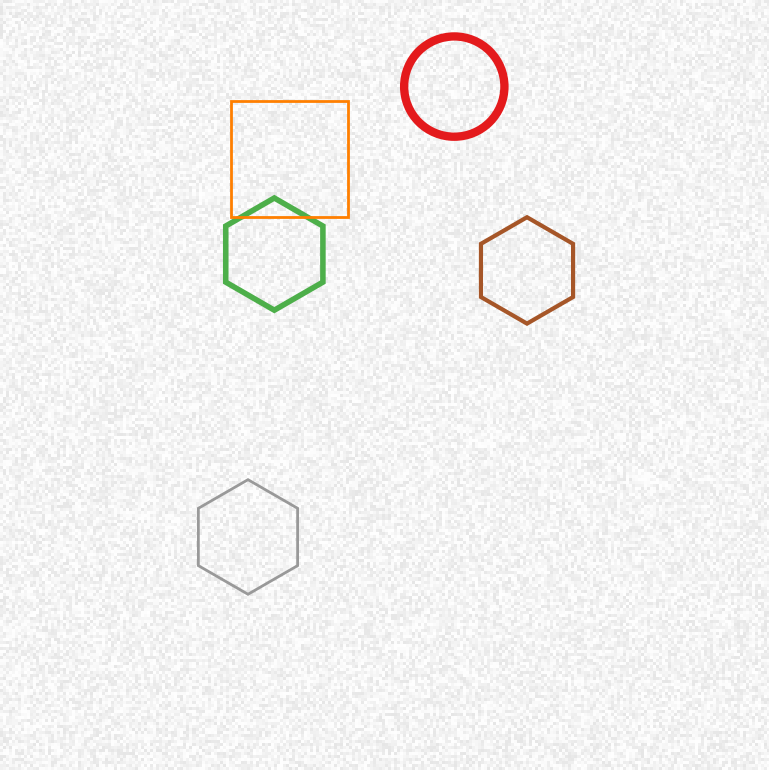[{"shape": "circle", "thickness": 3, "radius": 0.33, "center": [0.59, 0.888]}, {"shape": "hexagon", "thickness": 2, "radius": 0.36, "center": [0.356, 0.67]}, {"shape": "square", "thickness": 1, "radius": 0.38, "center": [0.376, 0.793]}, {"shape": "hexagon", "thickness": 1.5, "radius": 0.35, "center": [0.684, 0.649]}, {"shape": "hexagon", "thickness": 1, "radius": 0.37, "center": [0.322, 0.303]}]